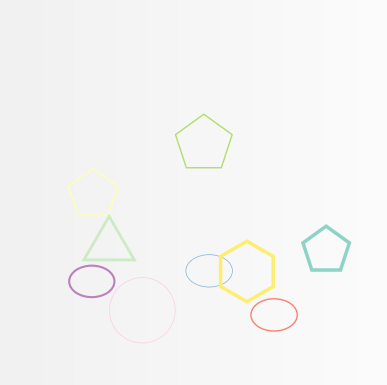[{"shape": "pentagon", "thickness": 2.5, "radius": 0.31, "center": [0.842, 0.35]}, {"shape": "pentagon", "thickness": 1, "radius": 0.33, "center": [0.24, 0.496]}, {"shape": "oval", "thickness": 1, "radius": 0.3, "center": [0.707, 0.182]}, {"shape": "oval", "thickness": 0.5, "radius": 0.3, "center": [0.54, 0.297]}, {"shape": "pentagon", "thickness": 1, "radius": 0.38, "center": [0.526, 0.627]}, {"shape": "circle", "thickness": 0.5, "radius": 0.42, "center": [0.367, 0.194]}, {"shape": "oval", "thickness": 1.5, "radius": 0.29, "center": [0.237, 0.269]}, {"shape": "triangle", "thickness": 2, "radius": 0.38, "center": [0.282, 0.363]}, {"shape": "hexagon", "thickness": 2.5, "radius": 0.39, "center": [0.637, 0.295]}]